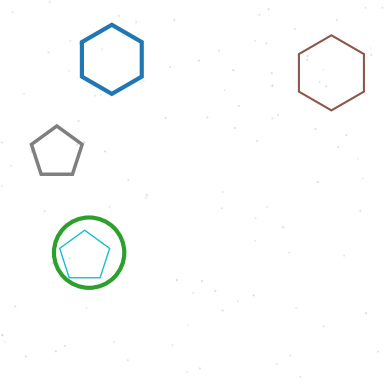[{"shape": "hexagon", "thickness": 3, "radius": 0.45, "center": [0.29, 0.846]}, {"shape": "circle", "thickness": 3, "radius": 0.46, "center": [0.231, 0.344]}, {"shape": "hexagon", "thickness": 1.5, "radius": 0.49, "center": [0.861, 0.811]}, {"shape": "pentagon", "thickness": 2.5, "radius": 0.35, "center": [0.148, 0.603]}, {"shape": "pentagon", "thickness": 1, "radius": 0.34, "center": [0.22, 0.334]}]